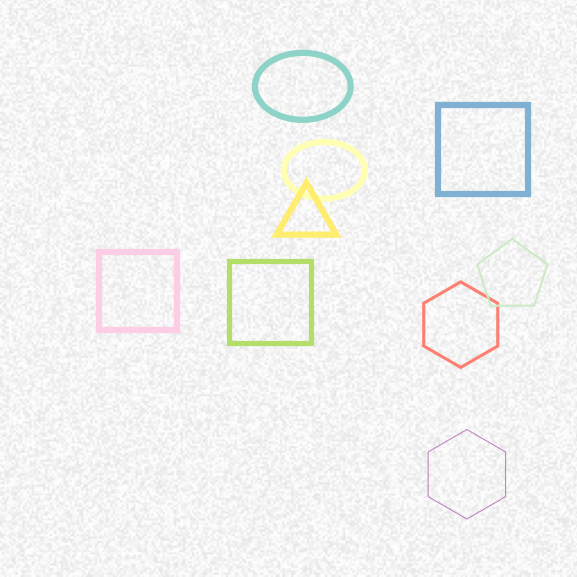[{"shape": "oval", "thickness": 3, "radius": 0.41, "center": [0.524, 0.85]}, {"shape": "oval", "thickness": 3, "radius": 0.35, "center": [0.562, 0.704]}, {"shape": "hexagon", "thickness": 1.5, "radius": 0.37, "center": [0.798, 0.437]}, {"shape": "square", "thickness": 3, "radius": 0.39, "center": [0.837, 0.741]}, {"shape": "square", "thickness": 2.5, "radius": 0.36, "center": [0.468, 0.476]}, {"shape": "square", "thickness": 3, "radius": 0.34, "center": [0.239, 0.496]}, {"shape": "hexagon", "thickness": 0.5, "radius": 0.39, "center": [0.808, 0.178]}, {"shape": "pentagon", "thickness": 1, "radius": 0.32, "center": [0.887, 0.522]}, {"shape": "triangle", "thickness": 3, "radius": 0.3, "center": [0.531, 0.623]}]